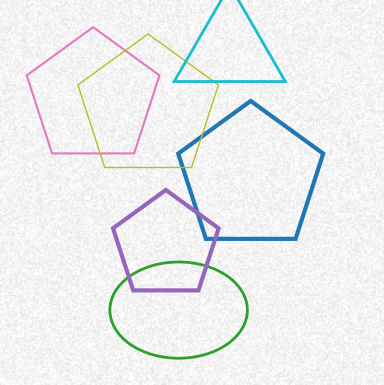[{"shape": "pentagon", "thickness": 3, "radius": 0.99, "center": [0.651, 0.54]}, {"shape": "oval", "thickness": 2, "radius": 0.89, "center": [0.464, 0.195]}, {"shape": "pentagon", "thickness": 3, "radius": 0.72, "center": [0.431, 0.362]}, {"shape": "pentagon", "thickness": 1.5, "radius": 0.91, "center": [0.242, 0.748]}, {"shape": "pentagon", "thickness": 1, "radius": 0.96, "center": [0.385, 0.72]}, {"shape": "triangle", "thickness": 2, "radius": 0.83, "center": [0.597, 0.872]}]